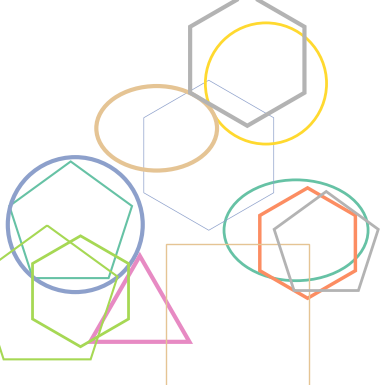[{"shape": "pentagon", "thickness": 1.5, "radius": 0.84, "center": [0.184, 0.413]}, {"shape": "oval", "thickness": 2, "radius": 0.94, "center": [0.769, 0.402]}, {"shape": "hexagon", "thickness": 2.5, "radius": 0.72, "center": [0.799, 0.369]}, {"shape": "circle", "thickness": 3, "radius": 0.88, "center": [0.196, 0.417]}, {"shape": "hexagon", "thickness": 0.5, "radius": 0.97, "center": [0.542, 0.597]}, {"shape": "triangle", "thickness": 3, "radius": 0.74, "center": [0.363, 0.187]}, {"shape": "pentagon", "thickness": 1.5, "radius": 0.96, "center": [0.122, 0.222]}, {"shape": "hexagon", "thickness": 2, "radius": 0.72, "center": [0.209, 0.243]}, {"shape": "circle", "thickness": 2, "radius": 0.79, "center": [0.691, 0.783]}, {"shape": "oval", "thickness": 3, "radius": 0.78, "center": [0.407, 0.667]}, {"shape": "square", "thickness": 1, "radius": 0.93, "center": [0.617, 0.18]}, {"shape": "pentagon", "thickness": 2, "radius": 0.71, "center": [0.847, 0.36]}, {"shape": "hexagon", "thickness": 3, "radius": 0.86, "center": [0.642, 0.845]}]